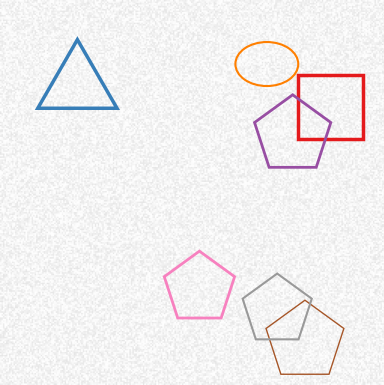[{"shape": "square", "thickness": 2.5, "radius": 0.42, "center": [0.858, 0.722]}, {"shape": "triangle", "thickness": 2.5, "radius": 0.59, "center": [0.201, 0.778]}, {"shape": "pentagon", "thickness": 2, "radius": 0.52, "center": [0.76, 0.65]}, {"shape": "oval", "thickness": 1.5, "radius": 0.41, "center": [0.693, 0.834]}, {"shape": "pentagon", "thickness": 1, "radius": 0.53, "center": [0.792, 0.114]}, {"shape": "pentagon", "thickness": 2, "radius": 0.48, "center": [0.518, 0.252]}, {"shape": "pentagon", "thickness": 1.5, "radius": 0.47, "center": [0.72, 0.195]}]